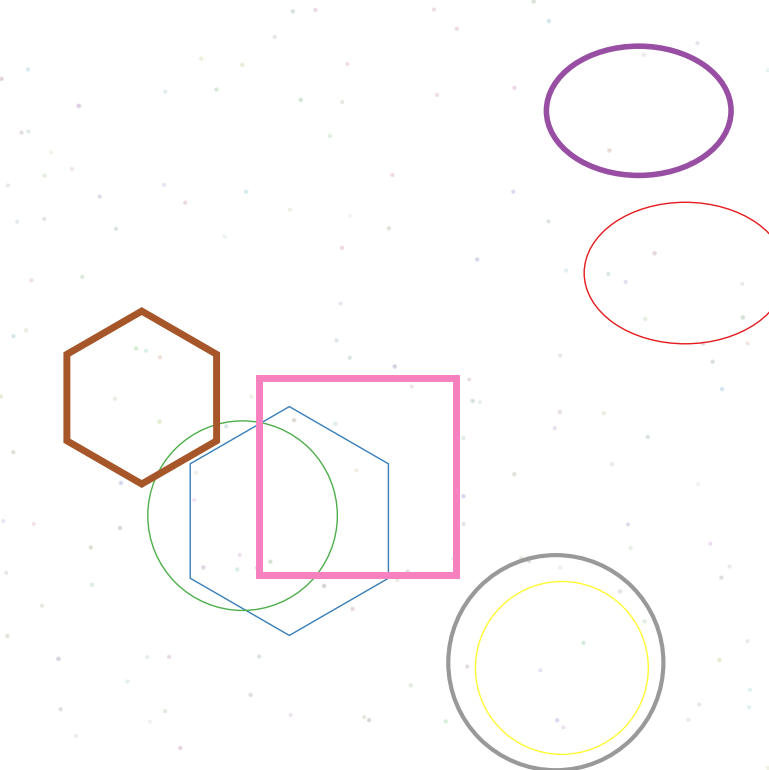[{"shape": "oval", "thickness": 0.5, "radius": 0.66, "center": [0.89, 0.645]}, {"shape": "hexagon", "thickness": 0.5, "radius": 0.74, "center": [0.376, 0.323]}, {"shape": "circle", "thickness": 0.5, "radius": 0.62, "center": [0.315, 0.33]}, {"shape": "oval", "thickness": 2, "radius": 0.6, "center": [0.83, 0.856]}, {"shape": "circle", "thickness": 0.5, "radius": 0.56, "center": [0.73, 0.133]}, {"shape": "hexagon", "thickness": 2.5, "radius": 0.56, "center": [0.184, 0.484]}, {"shape": "square", "thickness": 2.5, "radius": 0.64, "center": [0.465, 0.381]}, {"shape": "circle", "thickness": 1.5, "radius": 0.7, "center": [0.722, 0.139]}]